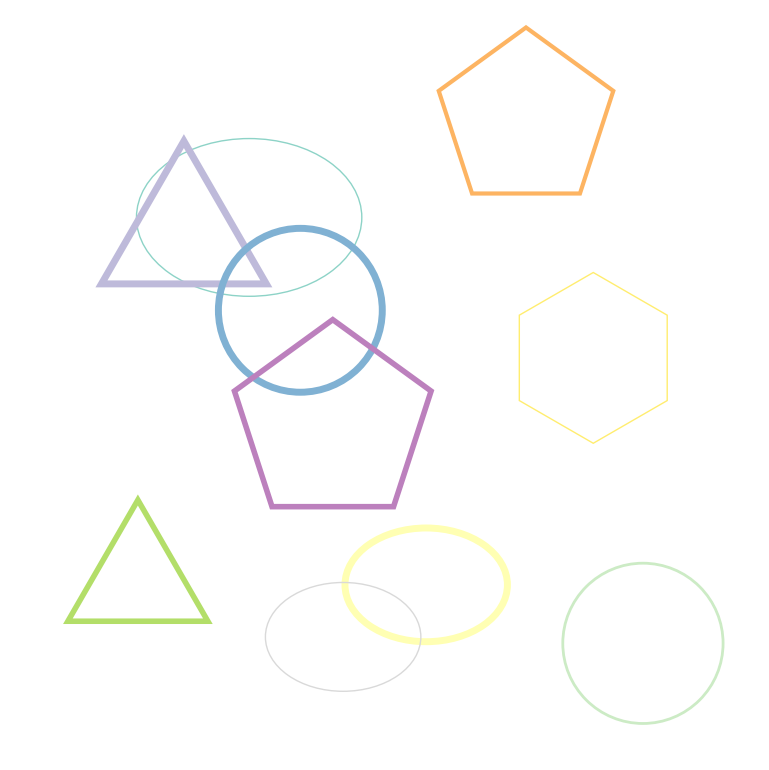[{"shape": "oval", "thickness": 0.5, "radius": 0.73, "center": [0.324, 0.718]}, {"shape": "oval", "thickness": 2.5, "radius": 0.53, "center": [0.554, 0.24]}, {"shape": "triangle", "thickness": 2.5, "radius": 0.62, "center": [0.239, 0.693]}, {"shape": "circle", "thickness": 2.5, "radius": 0.53, "center": [0.39, 0.597]}, {"shape": "pentagon", "thickness": 1.5, "radius": 0.6, "center": [0.683, 0.845]}, {"shape": "triangle", "thickness": 2, "radius": 0.52, "center": [0.179, 0.246]}, {"shape": "oval", "thickness": 0.5, "radius": 0.5, "center": [0.446, 0.173]}, {"shape": "pentagon", "thickness": 2, "radius": 0.67, "center": [0.432, 0.451]}, {"shape": "circle", "thickness": 1, "radius": 0.52, "center": [0.835, 0.164]}, {"shape": "hexagon", "thickness": 0.5, "radius": 0.55, "center": [0.77, 0.535]}]